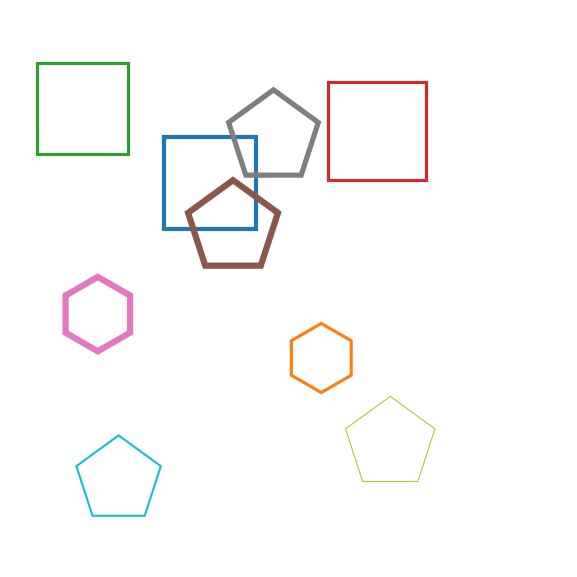[{"shape": "square", "thickness": 2, "radius": 0.4, "center": [0.364, 0.683]}, {"shape": "hexagon", "thickness": 1.5, "radius": 0.3, "center": [0.556, 0.379]}, {"shape": "square", "thickness": 1.5, "radius": 0.4, "center": [0.142, 0.811]}, {"shape": "square", "thickness": 1.5, "radius": 0.42, "center": [0.654, 0.773]}, {"shape": "pentagon", "thickness": 3, "radius": 0.41, "center": [0.403, 0.605]}, {"shape": "hexagon", "thickness": 3, "radius": 0.32, "center": [0.169, 0.455]}, {"shape": "pentagon", "thickness": 2.5, "radius": 0.41, "center": [0.474, 0.762]}, {"shape": "pentagon", "thickness": 0.5, "radius": 0.41, "center": [0.676, 0.231]}, {"shape": "pentagon", "thickness": 1, "radius": 0.38, "center": [0.205, 0.168]}]